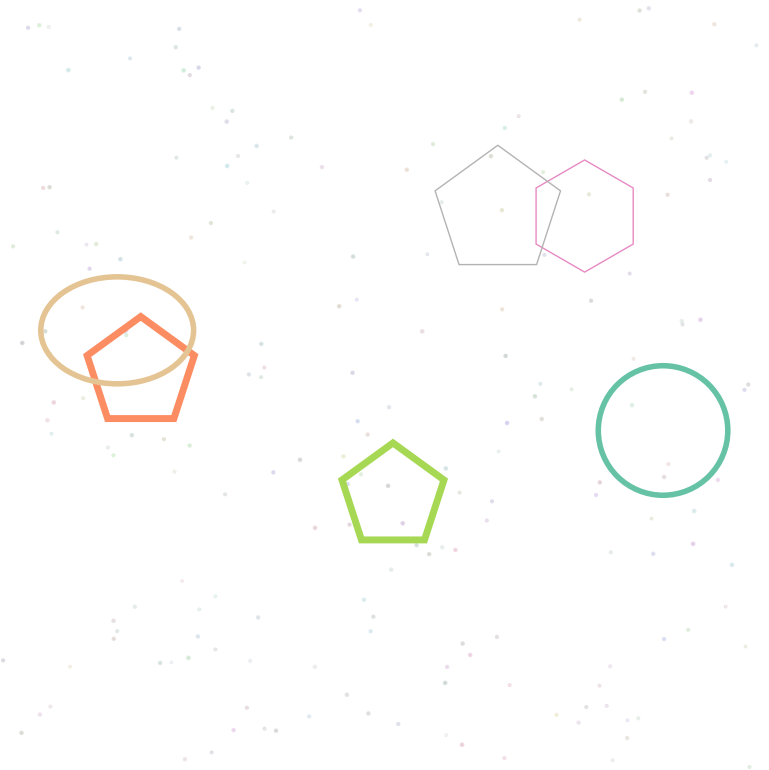[{"shape": "circle", "thickness": 2, "radius": 0.42, "center": [0.861, 0.441]}, {"shape": "pentagon", "thickness": 2.5, "radius": 0.37, "center": [0.183, 0.516]}, {"shape": "hexagon", "thickness": 0.5, "radius": 0.36, "center": [0.759, 0.719]}, {"shape": "pentagon", "thickness": 2.5, "radius": 0.35, "center": [0.51, 0.355]}, {"shape": "oval", "thickness": 2, "radius": 0.5, "center": [0.152, 0.571]}, {"shape": "pentagon", "thickness": 0.5, "radius": 0.43, "center": [0.646, 0.726]}]